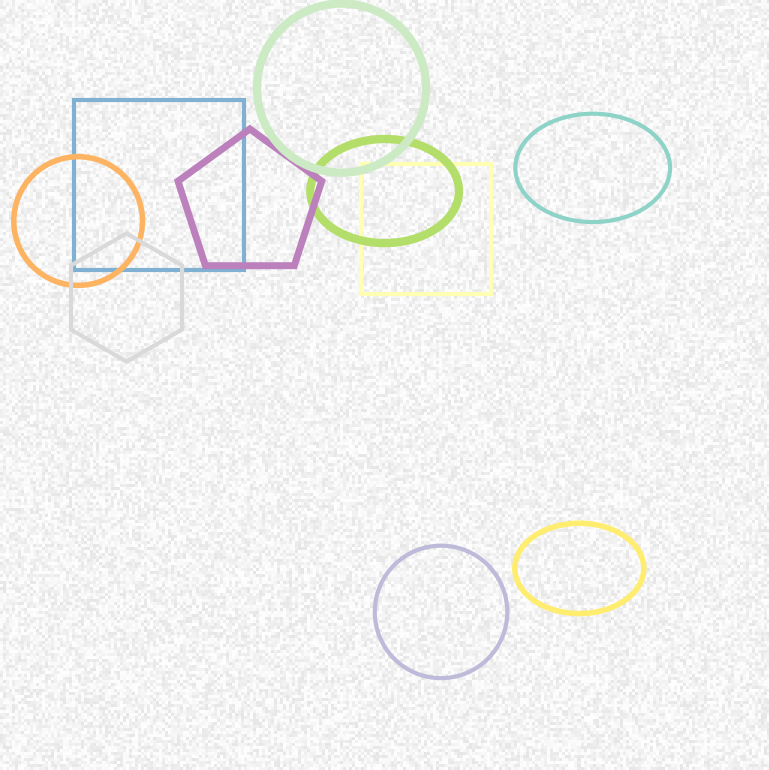[{"shape": "oval", "thickness": 1.5, "radius": 0.5, "center": [0.77, 0.782]}, {"shape": "square", "thickness": 1.5, "radius": 0.42, "center": [0.553, 0.702]}, {"shape": "circle", "thickness": 1.5, "radius": 0.43, "center": [0.573, 0.205]}, {"shape": "square", "thickness": 1.5, "radius": 0.55, "center": [0.207, 0.76]}, {"shape": "circle", "thickness": 2, "radius": 0.42, "center": [0.101, 0.713]}, {"shape": "oval", "thickness": 3, "radius": 0.48, "center": [0.5, 0.752]}, {"shape": "hexagon", "thickness": 1.5, "radius": 0.42, "center": [0.164, 0.614]}, {"shape": "pentagon", "thickness": 2.5, "radius": 0.49, "center": [0.324, 0.734]}, {"shape": "circle", "thickness": 3, "radius": 0.55, "center": [0.444, 0.886]}, {"shape": "oval", "thickness": 2, "radius": 0.42, "center": [0.752, 0.262]}]